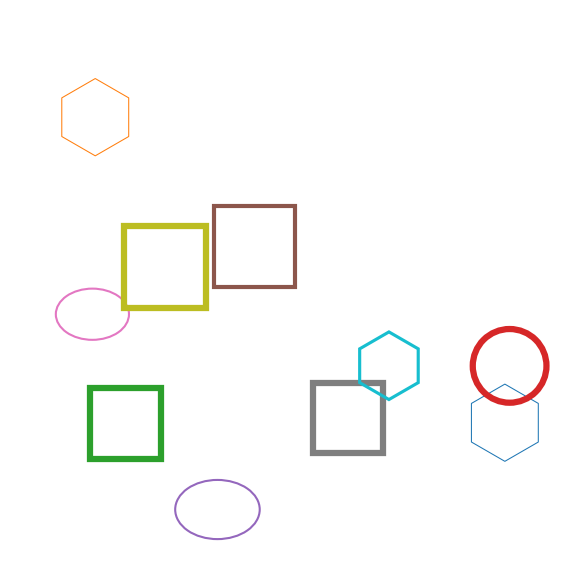[{"shape": "hexagon", "thickness": 0.5, "radius": 0.33, "center": [0.874, 0.267]}, {"shape": "hexagon", "thickness": 0.5, "radius": 0.33, "center": [0.165, 0.796]}, {"shape": "square", "thickness": 3, "radius": 0.31, "center": [0.217, 0.265]}, {"shape": "circle", "thickness": 3, "radius": 0.32, "center": [0.882, 0.366]}, {"shape": "oval", "thickness": 1, "radius": 0.37, "center": [0.377, 0.117]}, {"shape": "square", "thickness": 2, "radius": 0.35, "center": [0.441, 0.572]}, {"shape": "oval", "thickness": 1, "radius": 0.32, "center": [0.16, 0.455]}, {"shape": "square", "thickness": 3, "radius": 0.3, "center": [0.602, 0.275]}, {"shape": "square", "thickness": 3, "radius": 0.36, "center": [0.285, 0.537]}, {"shape": "hexagon", "thickness": 1.5, "radius": 0.29, "center": [0.673, 0.366]}]